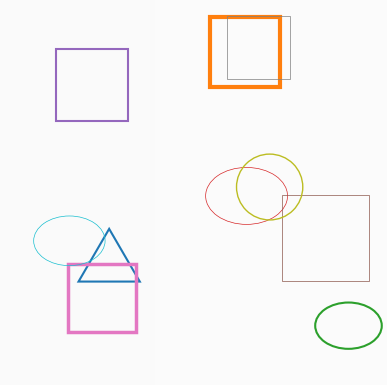[{"shape": "triangle", "thickness": 1.5, "radius": 0.46, "center": [0.282, 0.314]}, {"shape": "square", "thickness": 3, "radius": 0.46, "center": [0.632, 0.865]}, {"shape": "oval", "thickness": 1.5, "radius": 0.43, "center": [0.899, 0.154]}, {"shape": "oval", "thickness": 0.5, "radius": 0.53, "center": [0.636, 0.491]}, {"shape": "square", "thickness": 1.5, "radius": 0.47, "center": [0.237, 0.78]}, {"shape": "square", "thickness": 0.5, "radius": 0.56, "center": [0.841, 0.381]}, {"shape": "square", "thickness": 2.5, "radius": 0.44, "center": [0.263, 0.225]}, {"shape": "square", "thickness": 0.5, "radius": 0.41, "center": [0.667, 0.877]}, {"shape": "circle", "thickness": 1, "radius": 0.43, "center": [0.696, 0.514]}, {"shape": "oval", "thickness": 0.5, "radius": 0.46, "center": [0.179, 0.375]}]